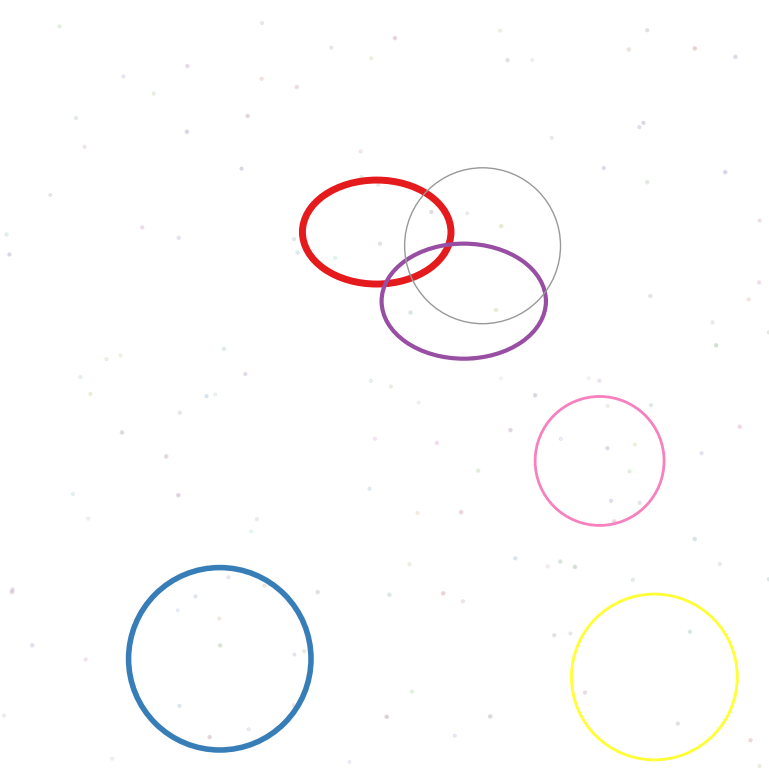[{"shape": "oval", "thickness": 2.5, "radius": 0.48, "center": [0.489, 0.699]}, {"shape": "circle", "thickness": 2, "radius": 0.59, "center": [0.285, 0.144]}, {"shape": "oval", "thickness": 1.5, "radius": 0.53, "center": [0.602, 0.609]}, {"shape": "circle", "thickness": 1, "radius": 0.54, "center": [0.85, 0.121]}, {"shape": "circle", "thickness": 1, "radius": 0.42, "center": [0.779, 0.401]}, {"shape": "circle", "thickness": 0.5, "radius": 0.51, "center": [0.627, 0.681]}]